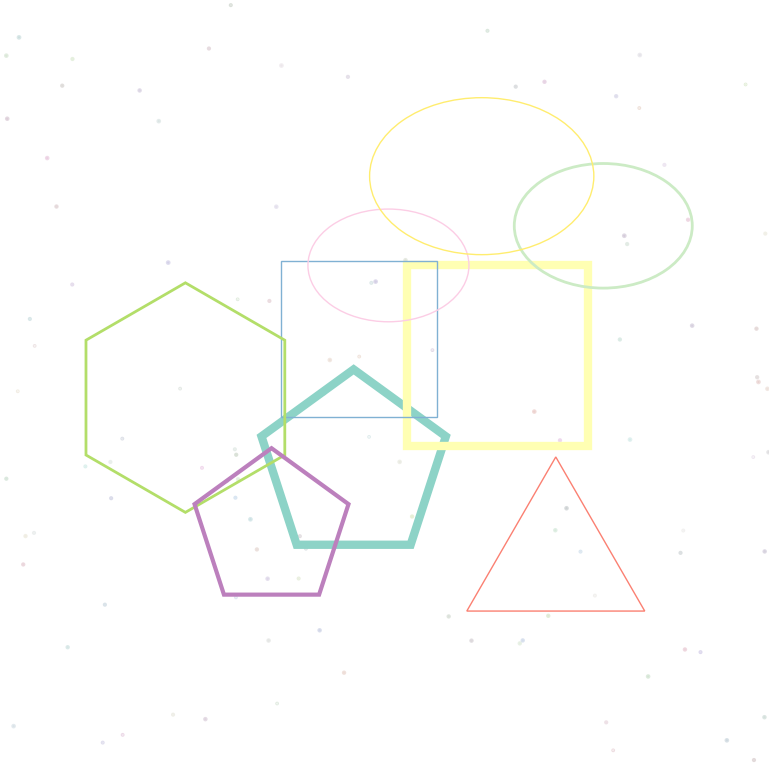[{"shape": "pentagon", "thickness": 3, "radius": 0.63, "center": [0.459, 0.394]}, {"shape": "square", "thickness": 3, "radius": 0.59, "center": [0.646, 0.538]}, {"shape": "triangle", "thickness": 0.5, "radius": 0.67, "center": [0.722, 0.273]}, {"shape": "square", "thickness": 0.5, "radius": 0.51, "center": [0.466, 0.559]}, {"shape": "hexagon", "thickness": 1, "radius": 0.75, "center": [0.241, 0.484]}, {"shape": "oval", "thickness": 0.5, "radius": 0.52, "center": [0.504, 0.655]}, {"shape": "pentagon", "thickness": 1.5, "radius": 0.53, "center": [0.353, 0.313]}, {"shape": "oval", "thickness": 1, "radius": 0.58, "center": [0.783, 0.707]}, {"shape": "oval", "thickness": 0.5, "radius": 0.73, "center": [0.626, 0.771]}]